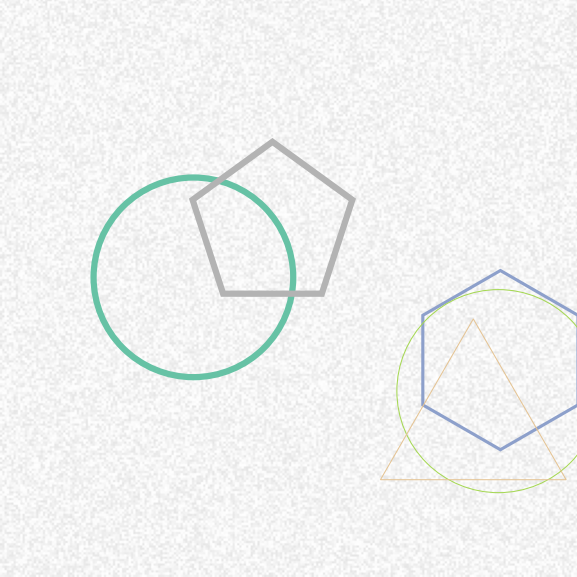[{"shape": "circle", "thickness": 3, "radius": 0.86, "center": [0.335, 0.519]}, {"shape": "hexagon", "thickness": 1.5, "radius": 0.78, "center": [0.867, 0.376]}, {"shape": "circle", "thickness": 0.5, "radius": 0.88, "center": [0.863, 0.322]}, {"shape": "triangle", "thickness": 0.5, "radius": 0.93, "center": [0.82, 0.261]}, {"shape": "pentagon", "thickness": 3, "radius": 0.73, "center": [0.472, 0.608]}]